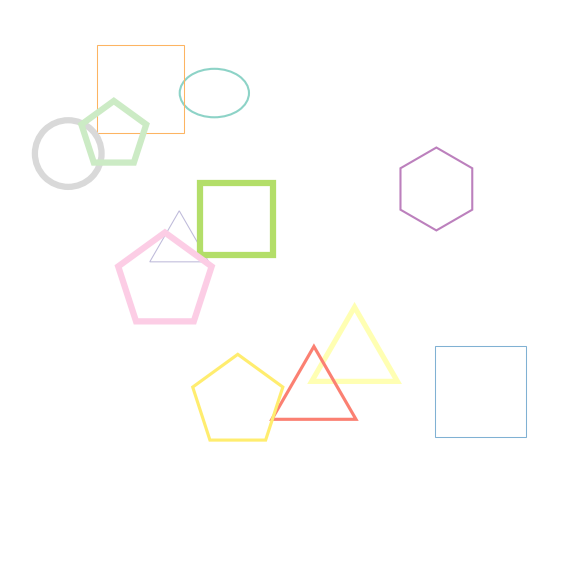[{"shape": "oval", "thickness": 1, "radius": 0.3, "center": [0.371, 0.838]}, {"shape": "triangle", "thickness": 2.5, "radius": 0.43, "center": [0.614, 0.382]}, {"shape": "triangle", "thickness": 0.5, "radius": 0.29, "center": [0.31, 0.575]}, {"shape": "triangle", "thickness": 1.5, "radius": 0.42, "center": [0.544, 0.315]}, {"shape": "square", "thickness": 0.5, "radius": 0.39, "center": [0.832, 0.321]}, {"shape": "square", "thickness": 0.5, "radius": 0.38, "center": [0.243, 0.845]}, {"shape": "square", "thickness": 3, "radius": 0.31, "center": [0.409, 0.62]}, {"shape": "pentagon", "thickness": 3, "radius": 0.43, "center": [0.286, 0.511]}, {"shape": "circle", "thickness": 3, "radius": 0.29, "center": [0.118, 0.733]}, {"shape": "hexagon", "thickness": 1, "radius": 0.36, "center": [0.756, 0.672]}, {"shape": "pentagon", "thickness": 3, "radius": 0.29, "center": [0.197, 0.765]}, {"shape": "pentagon", "thickness": 1.5, "radius": 0.41, "center": [0.412, 0.303]}]